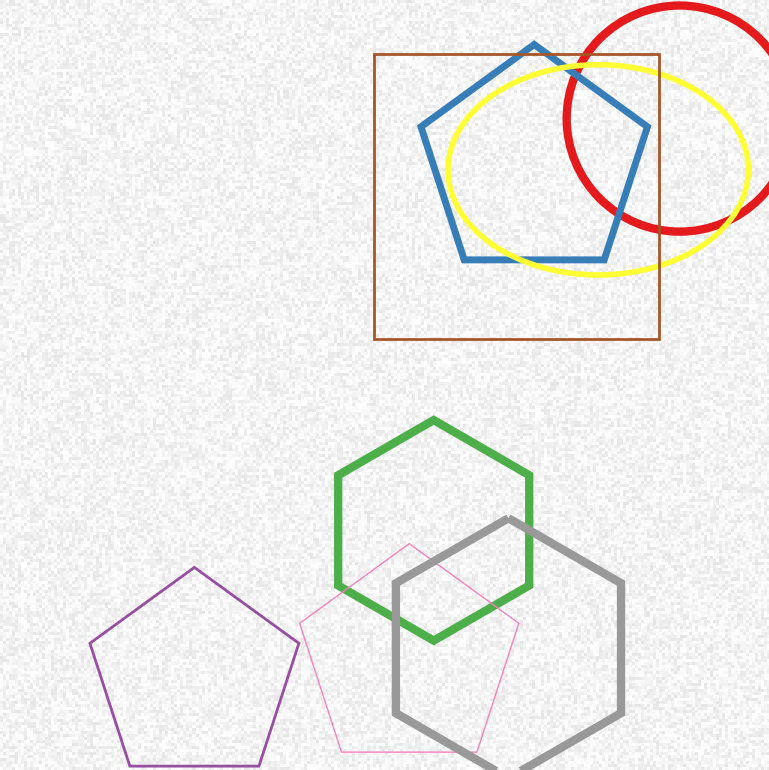[{"shape": "circle", "thickness": 3, "radius": 0.73, "center": [0.883, 0.846]}, {"shape": "pentagon", "thickness": 2.5, "radius": 0.77, "center": [0.694, 0.788]}, {"shape": "hexagon", "thickness": 3, "radius": 0.72, "center": [0.563, 0.311]}, {"shape": "pentagon", "thickness": 1, "radius": 0.71, "center": [0.252, 0.12]}, {"shape": "oval", "thickness": 2, "radius": 0.98, "center": [0.777, 0.779]}, {"shape": "square", "thickness": 1, "radius": 0.92, "center": [0.671, 0.745]}, {"shape": "pentagon", "thickness": 0.5, "radius": 0.75, "center": [0.531, 0.144]}, {"shape": "hexagon", "thickness": 3, "radius": 0.84, "center": [0.66, 0.158]}]